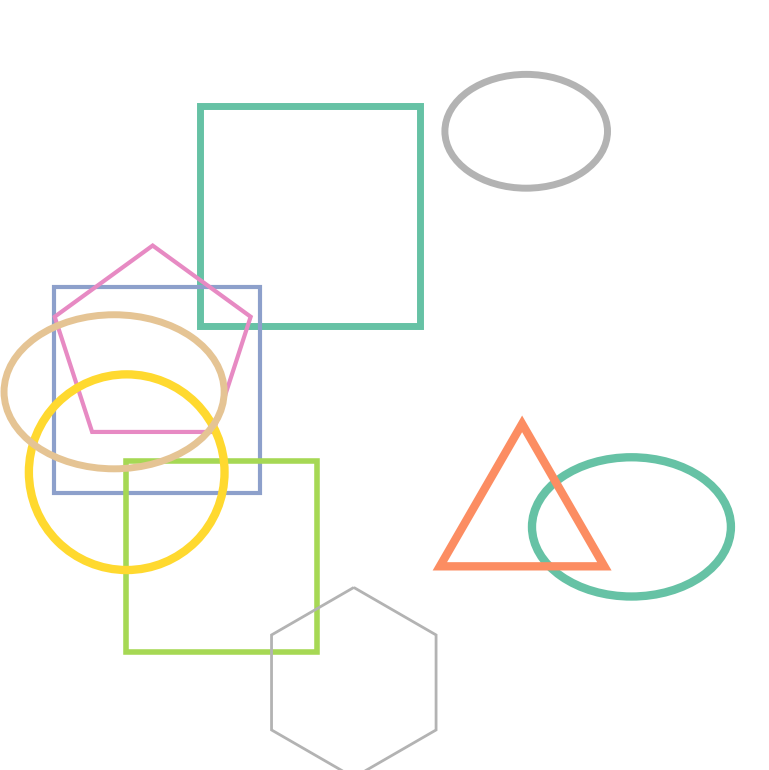[{"shape": "oval", "thickness": 3, "radius": 0.65, "center": [0.82, 0.316]}, {"shape": "square", "thickness": 2.5, "radius": 0.71, "center": [0.402, 0.72]}, {"shape": "triangle", "thickness": 3, "radius": 0.62, "center": [0.678, 0.326]}, {"shape": "square", "thickness": 1.5, "radius": 0.67, "center": [0.204, 0.493]}, {"shape": "pentagon", "thickness": 1.5, "radius": 0.67, "center": [0.198, 0.547]}, {"shape": "square", "thickness": 2, "radius": 0.62, "center": [0.287, 0.278]}, {"shape": "circle", "thickness": 3, "radius": 0.64, "center": [0.165, 0.387]}, {"shape": "oval", "thickness": 2.5, "radius": 0.71, "center": [0.148, 0.491]}, {"shape": "hexagon", "thickness": 1, "radius": 0.62, "center": [0.459, 0.114]}, {"shape": "oval", "thickness": 2.5, "radius": 0.53, "center": [0.683, 0.83]}]